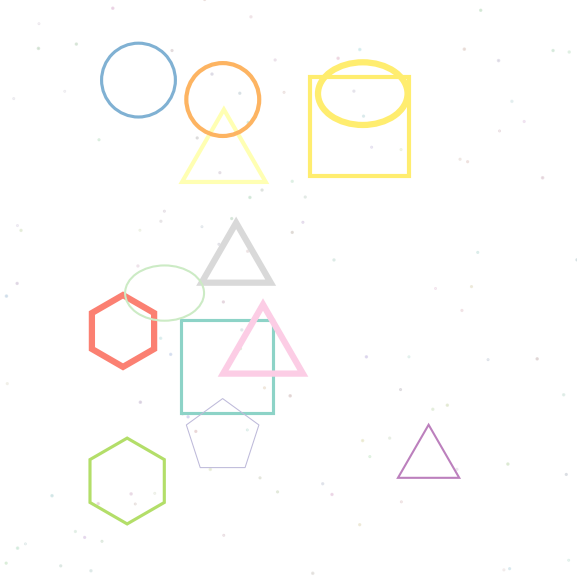[{"shape": "square", "thickness": 1.5, "radius": 0.4, "center": [0.393, 0.364]}, {"shape": "triangle", "thickness": 2, "radius": 0.42, "center": [0.388, 0.726]}, {"shape": "pentagon", "thickness": 0.5, "radius": 0.33, "center": [0.386, 0.243]}, {"shape": "hexagon", "thickness": 3, "radius": 0.31, "center": [0.213, 0.426]}, {"shape": "circle", "thickness": 1.5, "radius": 0.32, "center": [0.24, 0.86]}, {"shape": "circle", "thickness": 2, "radius": 0.32, "center": [0.386, 0.827]}, {"shape": "hexagon", "thickness": 1.5, "radius": 0.37, "center": [0.22, 0.166]}, {"shape": "triangle", "thickness": 3, "radius": 0.4, "center": [0.455, 0.392]}, {"shape": "triangle", "thickness": 3, "radius": 0.35, "center": [0.409, 0.544]}, {"shape": "triangle", "thickness": 1, "radius": 0.31, "center": [0.742, 0.202]}, {"shape": "oval", "thickness": 1, "radius": 0.34, "center": [0.285, 0.492]}, {"shape": "oval", "thickness": 3, "radius": 0.39, "center": [0.628, 0.837]}, {"shape": "square", "thickness": 2, "radius": 0.43, "center": [0.623, 0.781]}]